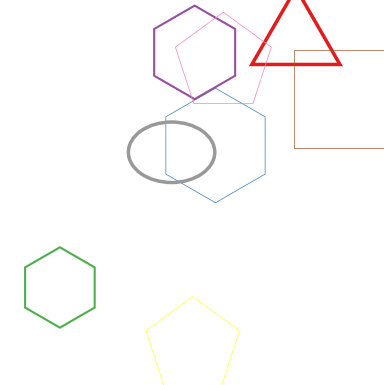[{"shape": "triangle", "thickness": 2.5, "radius": 0.66, "center": [0.769, 0.899]}, {"shape": "hexagon", "thickness": 0.5, "radius": 0.74, "center": [0.56, 0.622]}, {"shape": "hexagon", "thickness": 1.5, "radius": 0.52, "center": [0.156, 0.253]}, {"shape": "hexagon", "thickness": 1.5, "radius": 0.61, "center": [0.506, 0.864]}, {"shape": "pentagon", "thickness": 0.5, "radius": 0.64, "center": [0.501, 0.102]}, {"shape": "square", "thickness": 0.5, "radius": 0.64, "center": [0.891, 0.744]}, {"shape": "pentagon", "thickness": 0.5, "radius": 0.65, "center": [0.58, 0.837]}, {"shape": "oval", "thickness": 2.5, "radius": 0.56, "center": [0.446, 0.605]}]